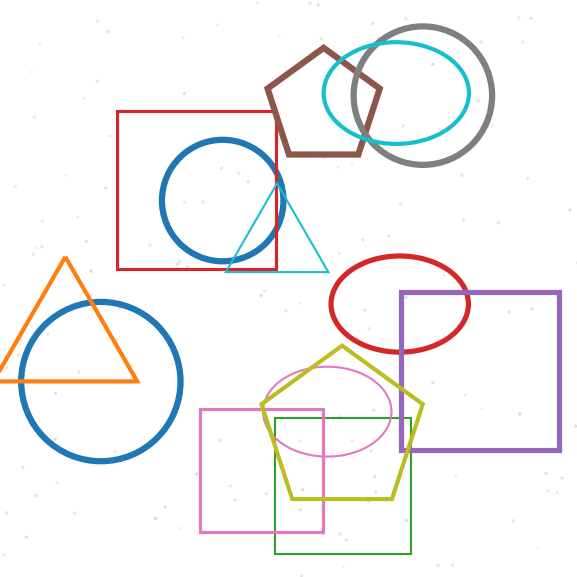[{"shape": "circle", "thickness": 3, "radius": 0.69, "center": [0.175, 0.338]}, {"shape": "circle", "thickness": 3, "radius": 0.53, "center": [0.386, 0.652]}, {"shape": "triangle", "thickness": 2, "radius": 0.72, "center": [0.113, 0.411]}, {"shape": "square", "thickness": 1, "radius": 0.59, "center": [0.594, 0.157]}, {"shape": "oval", "thickness": 2.5, "radius": 0.59, "center": [0.692, 0.473]}, {"shape": "square", "thickness": 1.5, "radius": 0.69, "center": [0.34, 0.67]}, {"shape": "square", "thickness": 2.5, "radius": 0.68, "center": [0.831, 0.357]}, {"shape": "pentagon", "thickness": 3, "radius": 0.51, "center": [0.56, 0.814]}, {"shape": "square", "thickness": 1.5, "radius": 0.53, "center": [0.453, 0.185]}, {"shape": "oval", "thickness": 1, "radius": 0.56, "center": [0.567, 0.286]}, {"shape": "circle", "thickness": 3, "radius": 0.6, "center": [0.732, 0.834]}, {"shape": "pentagon", "thickness": 2, "radius": 0.73, "center": [0.592, 0.254]}, {"shape": "oval", "thickness": 2, "radius": 0.63, "center": [0.686, 0.838]}, {"shape": "triangle", "thickness": 1, "radius": 0.51, "center": [0.48, 0.579]}]